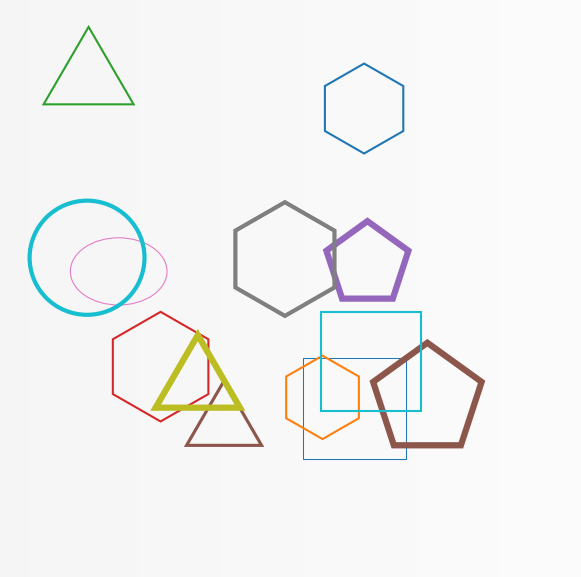[{"shape": "hexagon", "thickness": 1, "radius": 0.39, "center": [0.626, 0.811]}, {"shape": "square", "thickness": 0.5, "radius": 0.44, "center": [0.61, 0.292]}, {"shape": "hexagon", "thickness": 1, "radius": 0.36, "center": [0.555, 0.311]}, {"shape": "triangle", "thickness": 1, "radius": 0.45, "center": [0.152, 0.863]}, {"shape": "hexagon", "thickness": 1, "radius": 0.47, "center": [0.276, 0.364]}, {"shape": "pentagon", "thickness": 3, "radius": 0.37, "center": [0.632, 0.542]}, {"shape": "triangle", "thickness": 1.5, "radius": 0.37, "center": [0.385, 0.265]}, {"shape": "pentagon", "thickness": 3, "radius": 0.49, "center": [0.735, 0.307]}, {"shape": "oval", "thickness": 0.5, "radius": 0.42, "center": [0.204, 0.529]}, {"shape": "hexagon", "thickness": 2, "radius": 0.49, "center": [0.49, 0.551]}, {"shape": "triangle", "thickness": 3, "radius": 0.42, "center": [0.34, 0.335]}, {"shape": "circle", "thickness": 2, "radius": 0.49, "center": [0.15, 0.553]}, {"shape": "square", "thickness": 1, "radius": 0.43, "center": [0.638, 0.373]}]